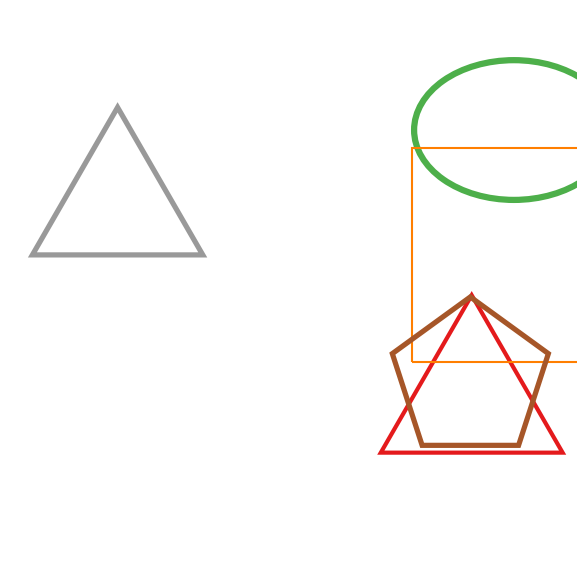[{"shape": "triangle", "thickness": 2, "radius": 0.91, "center": [0.817, 0.306]}, {"shape": "oval", "thickness": 3, "radius": 0.86, "center": [0.89, 0.774]}, {"shape": "square", "thickness": 1, "radius": 0.92, "center": [0.899, 0.558]}, {"shape": "pentagon", "thickness": 2.5, "radius": 0.71, "center": [0.814, 0.343]}, {"shape": "triangle", "thickness": 2.5, "radius": 0.85, "center": [0.204, 0.643]}]